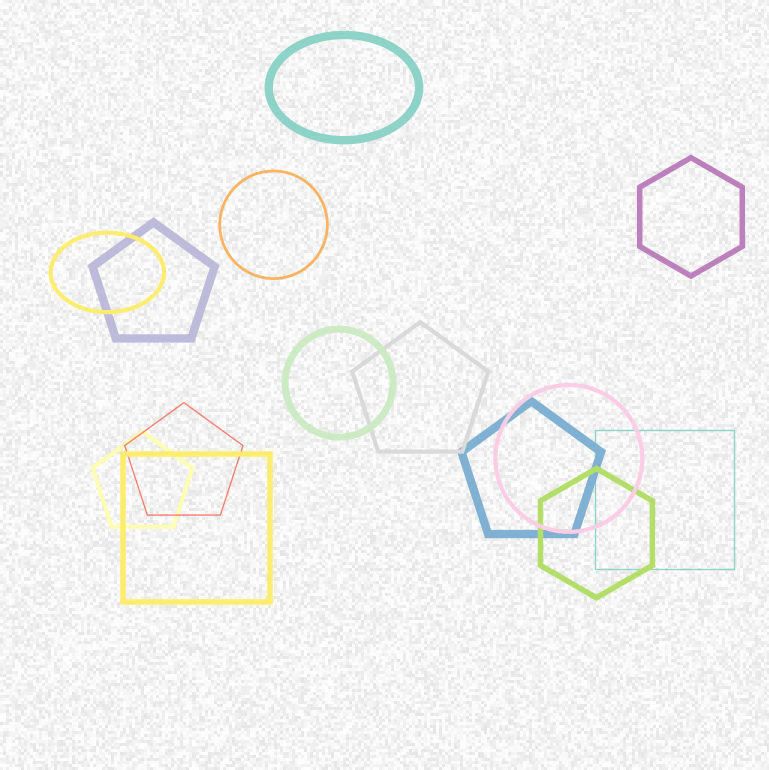[{"shape": "square", "thickness": 0.5, "radius": 0.45, "center": [0.863, 0.351]}, {"shape": "oval", "thickness": 3, "radius": 0.49, "center": [0.447, 0.886]}, {"shape": "pentagon", "thickness": 1.5, "radius": 0.34, "center": [0.185, 0.371]}, {"shape": "pentagon", "thickness": 3, "radius": 0.42, "center": [0.199, 0.628]}, {"shape": "pentagon", "thickness": 0.5, "radius": 0.4, "center": [0.239, 0.396]}, {"shape": "pentagon", "thickness": 3, "radius": 0.48, "center": [0.69, 0.384]}, {"shape": "circle", "thickness": 1, "radius": 0.35, "center": [0.355, 0.708]}, {"shape": "hexagon", "thickness": 2, "radius": 0.42, "center": [0.775, 0.308]}, {"shape": "circle", "thickness": 1.5, "radius": 0.48, "center": [0.739, 0.405]}, {"shape": "pentagon", "thickness": 1.5, "radius": 0.46, "center": [0.546, 0.489]}, {"shape": "hexagon", "thickness": 2, "radius": 0.38, "center": [0.897, 0.718]}, {"shape": "circle", "thickness": 2.5, "radius": 0.35, "center": [0.44, 0.502]}, {"shape": "square", "thickness": 2, "radius": 0.48, "center": [0.255, 0.315]}, {"shape": "oval", "thickness": 1.5, "radius": 0.37, "center": [0.139, 0.646]}]